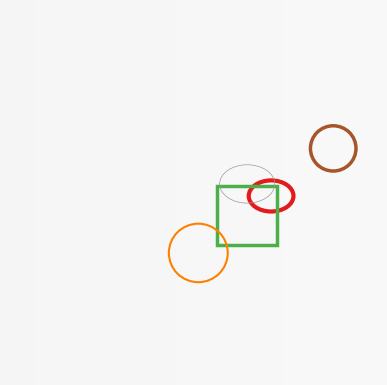[{"shape": "oval", "thickness": 3, "radius": 0.29, "center": [0.7, 0.491]}, {"shape": "square", "thickness": 2.5, "radius": 0.39, "center": [0.637, 0.44]}, {"shape": "circle", "thickness": 1.5, "radius": 0.38, "center": [0.512, 0.343]}, {"shape": "circle", "thickness": 2.5, "radius": 0.29, "center": [0.86, 0.615]}, {"shape": "oval", "thickness": 0.5, "radius": 0.36, "center": [0.638, 0.522]}]